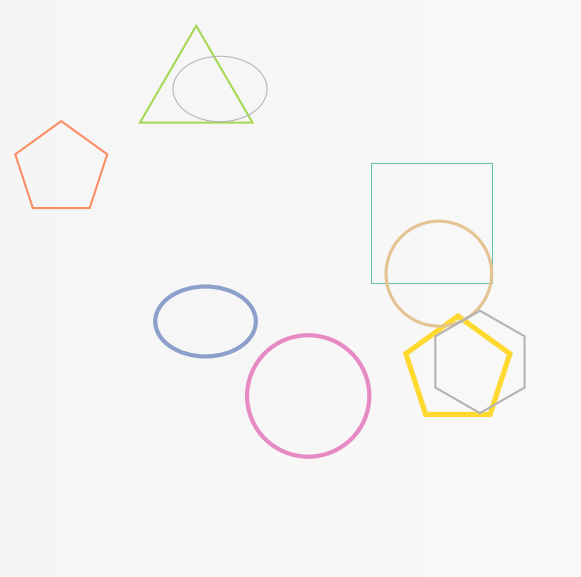[{"shape": "square", "thickness": 0.5, "radius": 0.52, "center": [0.743, 0.613]}, {"shape": "pentagon", "thickness": 1, "radius": 0.42, "center": [0.105, 0.706]}, {"shape": "oval", "thickness": 2, "radius": 0.43, "center": [0.354, 0.442]}, {"shape": "circle", "thickness": 2, "radius": 0.53, "center": [0.53, 0.313]}, {"shape": "triangle", "thickness": 1, "radius": 0.56, "center": [0.338, 0.843]}, {"shape": "pentagon", "thickness": 2.5, "radius": 0.47, "center": [0.788, 0.358]}, {"shape": "circle", "thickness": 1.5, "radius": 0.45, "center": [0.755, 0.525]}, {"shape": "oval", "thickness": 0.5, "radius": 0.4, "center": [0.379, 0.845]}, {"shape": "hexagon", "thickness": 1, "radius": 0.44, "center": [0.826, 0.372]}]